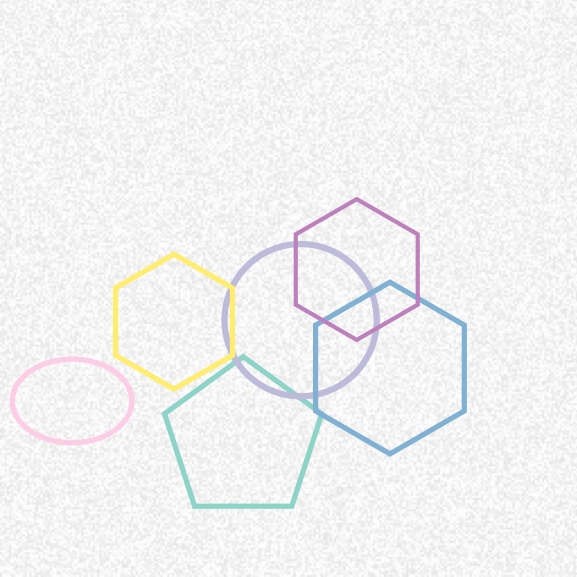[{"shape": "pentagon", "thickness": 2.5, "radius": 0.72, "center": [0.421, 0.238]}, {"shape": "circle", "thickness": 3, "radius": 0.66, "center": [0.521, 0.445]}, {"shape": "hexagon", "thickness": 2.5, "radius": 0.74, "center": [0.675, 0.362]}, {"shape": "oval", "thickness": 2.5, "radius": 0.52, "center": [0.125, 0.305]}, {"shape": "hexagon", "thickness": 2, "radius": 0.61, "center": [0.618, 0.532]}, {"shape": "hexagon", "thickness": 2.5, "radius": 0.58, "center": [0.301, 0.442]}]